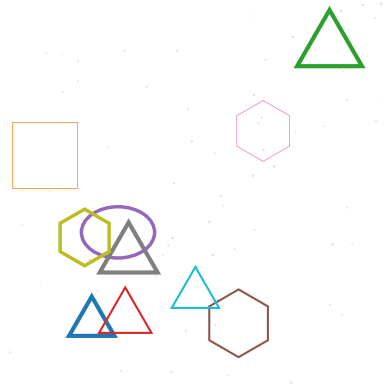[{"shape": "triangle", "thickness": 3, "radius": 0.34, "center": [0.238, 0.162]}, {"shape": "square", "thickness": 0.5, "radius": 0.42, "center": [0.115, 0.597]}, {"shape": "triangle", "thickness": 3, "radius": 0.49, "center": [0.856, 0.877]}, {"shape": "triangle", "thickness": 1.5, "radius": 0.39, "center": [0.325, 0.175]}, {"shape": "oval", "thickness": 2.5, "radius": 0.48, "center": [0.306, 0.396]}, {"shape": "hexagon", "thickness": 1.5, "radius": 0.44, "center": [0.62, 0.16]}, {"shape": "hexagon", "thickness": 0.5, "radius": 0.4, "center": [0.684, 0.66]}, {"shape": "triangle", "thickness": 3, "radius": 0.43, "center": [0.334, 0.336]}, {"shape": "hexagon", "thickness": 2.5, "radius": 0.37, "center": [0.22, 0.383]}, {"shape": "triangle", "thickness": 1.5, "radius": 0.35, "center": [0.508, 0.236]}]